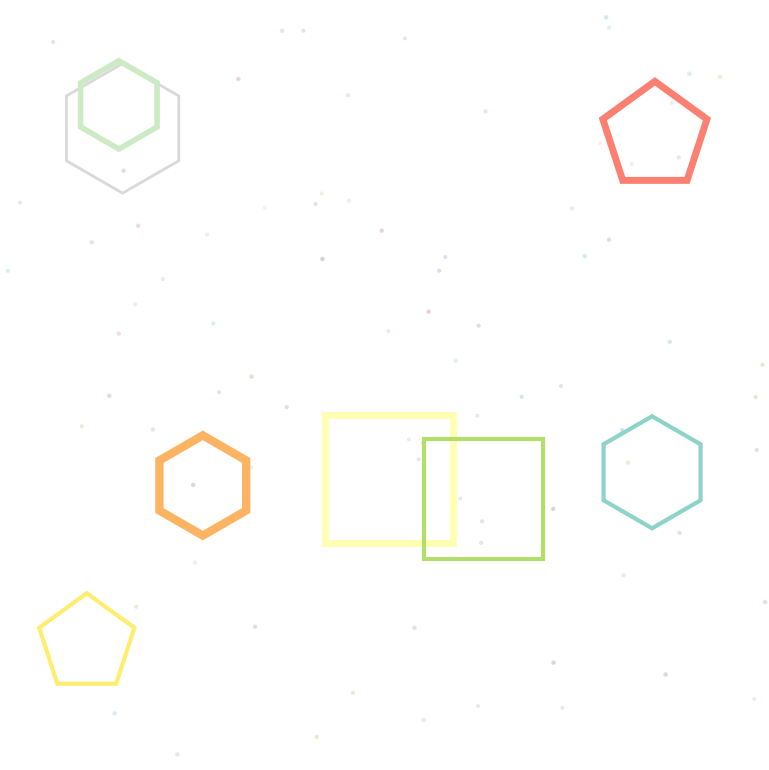[{"shape": "hexagon", "thickness": 1.5, "radius": 0.36, "center": [0.847, 0.387]}, {"shape": "square", "thickness": 2.5, "radius": 0.41, "center": [0.505, 0.378]}, {"shape": "pentagon", "thickness": 2.5, "radius": 0.36, "center": [0.851, 0.823]}, {"shape": "hexagon", "thickness": 3, "radius": 0.33, "center": [0.263, 0.37]}, {"shape": "square", "thickness": 1.5, "radius": 0.39, "center": [0.628, 0.352]}, {"shape": "hexagon", "thickness": 1, "radius": 0.42, "center": [0.159, 0.833]}, {"shape": "hexagon", "thickness": 2, "radius": 0.29, "center": [0.154, 0.864]}, {"shape": "pentagon", "thickness": 1.5, "radius": 0.32, "center": [0.113, 0.165]}]